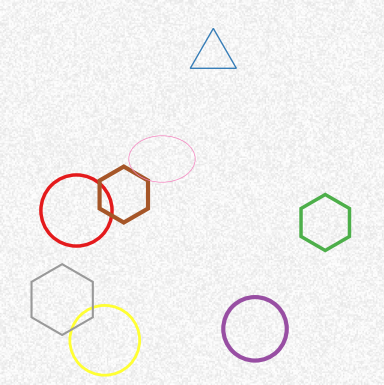[{"shape": "circle", "thickness": 2.5, "radius": 0.46, "center": [0.199, 0.453]}, {"shape": "triangle", "thickness": 1, "radius": 0.35, "center": [0.554, 0.857]}, {"shape": "hexagon", "thickness": 2.5, "radius": 0.36, "center": [0.845, 0.422]}, {"shape": "circle", "thickness": 3, "radius": 0.41, "center": [0.662, 0.146]}, {"shape": "circle", "thickness": 2, "radius": 0.45, "center": [0.272, 0.116]}, {"shape": "hexagon", "thickness": 3, "radius": 0.36, "center": [0.322, 0.495]}, {"shape": "oval", "thickness": 0.5, "radius": 0.43, "center": [0.421, 0.587]}, {"shape": "hexagon", "thickness": 1.5, "radius": 0.46, "center": [0.161, 0.222]}]